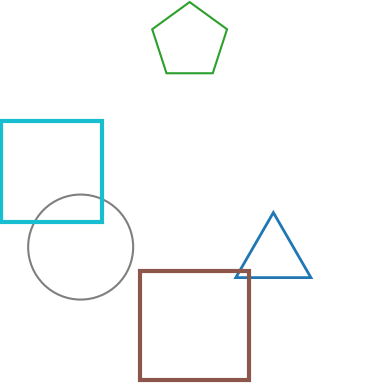[{"shape": "triangle", "thickness": 2, "radius": 0.56, "center": [0.71, 0.335]}, {"shape": "pentagon", "thickness": 1.5, "radius": 0.51, "center": [0.493, 0.892]}, {"shape": "square", "thickness": 3, "radius": 0.71, "center": [0.505, 0.154]}, {"shape": "circle", "thickness": 1.5, "radius": 0.68, "center": [0.21, 0.358]}, {"shape": "square", "thickness": 3, "radius": 0.66, "center": [0.133, 0.556]}]